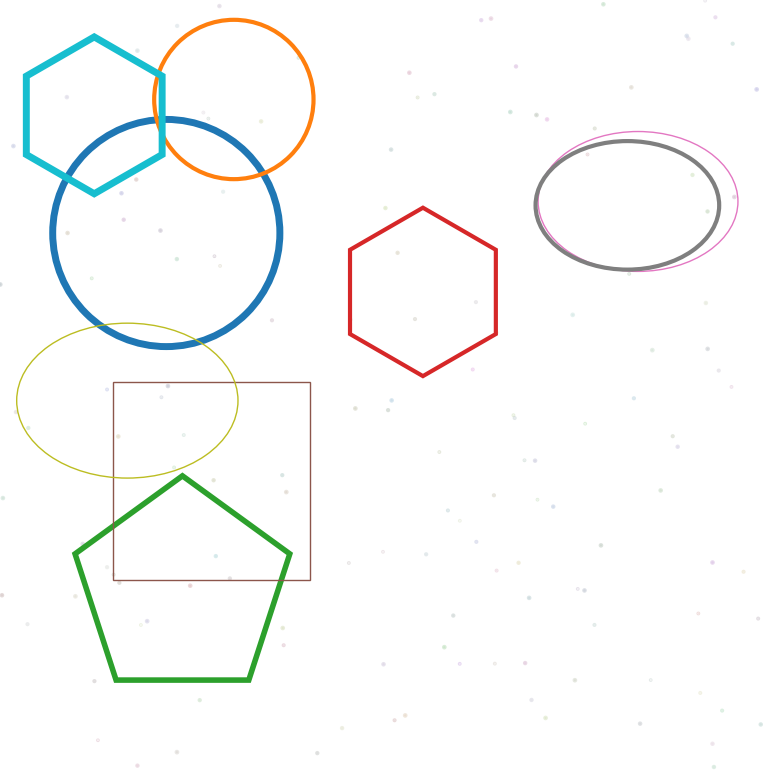[{"shape": "circle", "thickness": 2.5, "radius": 0.74, "center": [0.216, 0.697]}, {"shape": "circle", "thickness": 1.5, "radius": 0.52, "center": [0.304, 0.871]}, {"shape": "pentagon", "thickness": 2, "radius": 0.73, "center": [0.237, 0.235]}, {"shape": "hexagon", "thickness": 1.5, "radius": 0.55, "center": [0.549, 0.621]}, {"shape": "square", "thickness": 0.5, "radius": 0.64, "center": [0.275, 0.376]}, {"shape": "oval", "thickness": 0.5, "radius": 0.65, "center": [0.829, 0.738]}, {"shape": "oval", "thickness": 1.5, "radius": 0.6, "center": [0.815, 0.733]}, {"shape": "oval", "thickness": 0.5, "radius": 0.72, "center": [0.165, 0.48]}, {"shape": "hexagon", "thickness": 2.5, "radius": 0.51, "center": [0.122, 0.85]}]